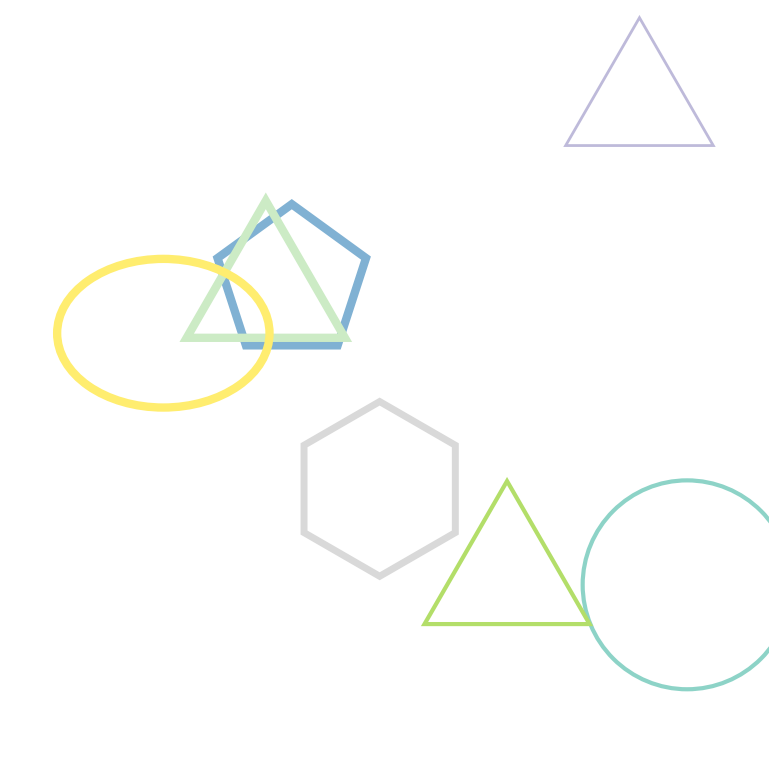[{"shape": "circle", "thickness": 1.5, "radius": 0.68, "center": [0.892, 0.24]}, {"shape": "triangle", "thickness": 1, "radius": 0.55, "center": [0.83, 0.866]}, {"shape": "pentagon", "thickness": 3, "radius": 0.51, "center": [0.379, 0.633]}, {"shape": "triangle", "thickness": 1.5, "radius": 0.62, "center": [0.658, 0.251]}, {"shape": "hexagon", "thickness": 2.5, "radius": 0.57, "center": [0.493, 0.365]}, {"shape": "triangle", "thickness": 3, "radius": 0.59, "center": [0.345, 0.621]}, {"shape": "oval", "thickness": 3, "radius": 0.69, "center": [0.212, 0.567]}]